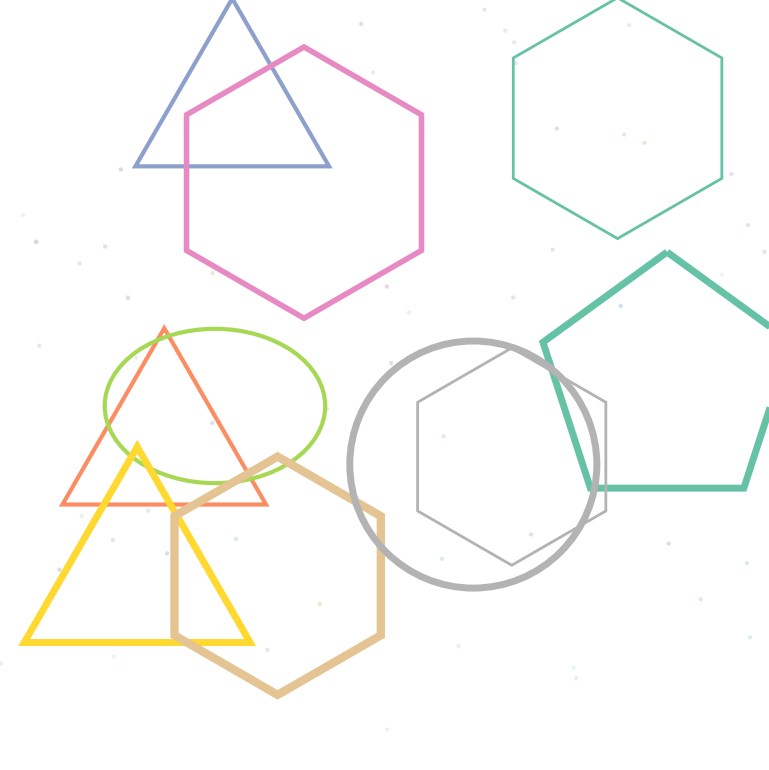[{"shape": "pentagon", "thickness": 2.5, "radius": 0.85, "center": [0.866, 0.503]}, {"shape": "hexagon", "thickness": 1, "radius": 0.78, "center": [0.802, 0.847]}, {"shape": "triangle", "thickness": 1.5, "radius": 0.76, "center": [0.213, 0.421]}, {"shape": "triangle", "thickness": 1.5, "radius": 0.73, "center": [0.302, 0.857]}, {"shape": "hexagon", "thickness": 2, "radius": 0.88, "center": [0.395, 0.763]}, {"shape": "oval", "thickness": 1.5, "radius": 0.72, "center": [0.279, 0.473]}, {"shape": "triangle", "thickness": 2.5, "radius": 0.85, "center": [0.178, 0.25]}, {"shape": "hexagon", "thickness": 3, "radius": 0.77, "center": [0.361, 0.252]}, {"shape": "hexagon", "thickness": 1, "radius": 0.71, "center": [0.665, 0.407]}, {"shape": "circle", "thickness": 2.5, "radius": 0.8, "center": [0.615, 0.397]}]